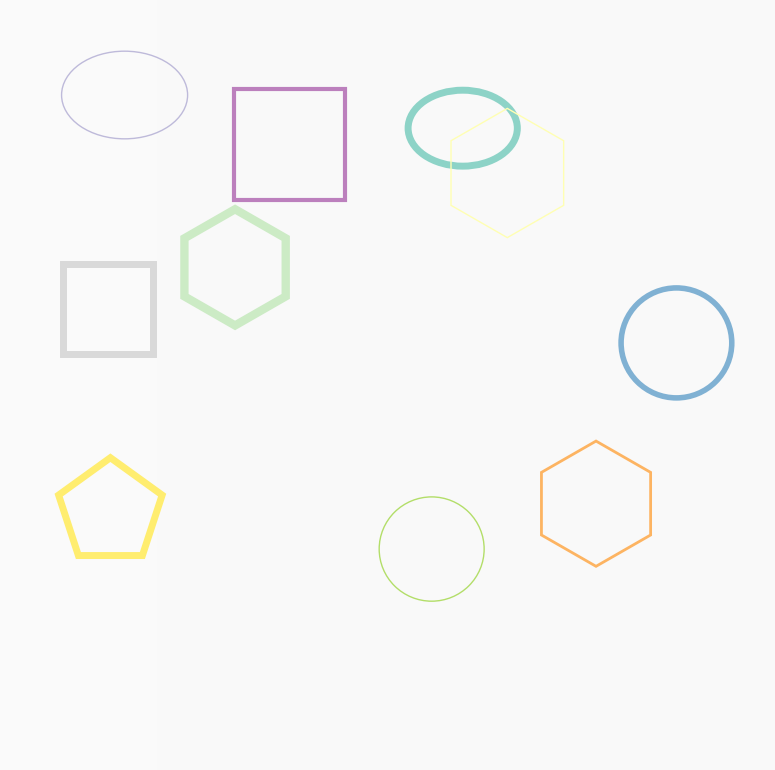[{"shape": "oval", "thickness": 2.5, "radius": 0.35, "center": [0.597, 0.834]}, {"shape": "hexagon", "thickness": 0.5, "radius": 0.42, "center": [0.655, 0.775]}, {"shape": "oval", "thickness": 0.5, "radius": 0.41, "center": [0.161, 0.877]}, {"shape": "circle", "thickness": 2, "radius": 0.36, "center": [0.873, 0.555]}, {"shape": "hexagon", "thickness": 1, "radius": 0.41, "center": [0.769, 0.346]}, {"shape": "circle", "thickness": 0.5, "radius": 0.34, "center": [0.557, 0.287]}, {"shape": "square", "thickness": 2.5, "radius": 0.29, "center": [0.139, 0.599]}, {"shape": "square", "thickness": 1.5, "radius": 0.36, "center": [0.373, 0.813]}, {"shape": "hexagon", "thickness": 3, "radius": 0.38, "center": [0.303, 0.653]}, {"shape": "pentagon", "thickness": 2.5, "radius": 0.35, "center": [0.142, 0.335]}]